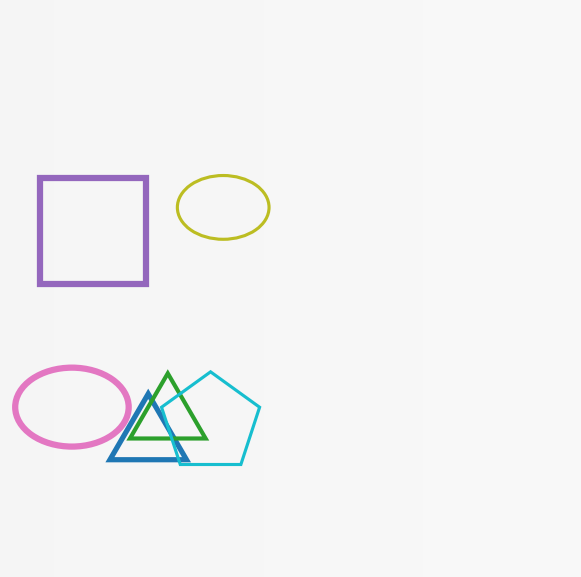[{"shape": "triangle", "thickness": 2.5, "radius": 0.38, "center": [0.255, 0.241]}, {"shape": "triangle", "thickness": 2, "radius": 0.38, "center": [0.289, 0.277]}, {"shape": "square", "thickness": 3, "radius": 0.46, "center": [0.16, 0.599]}, {"shape": "oval", "thickness": 3, "radius": 0.49, "center": [0.124, 0.294]}, {"shape": "oval", "thickness": 1.5, "radius": 0.39, "center": [0.384, 0.64]}, {"shape": "pentagon", "thickness": 1.5, "radius": 0.44, "center": [0.362, 0.267]}]